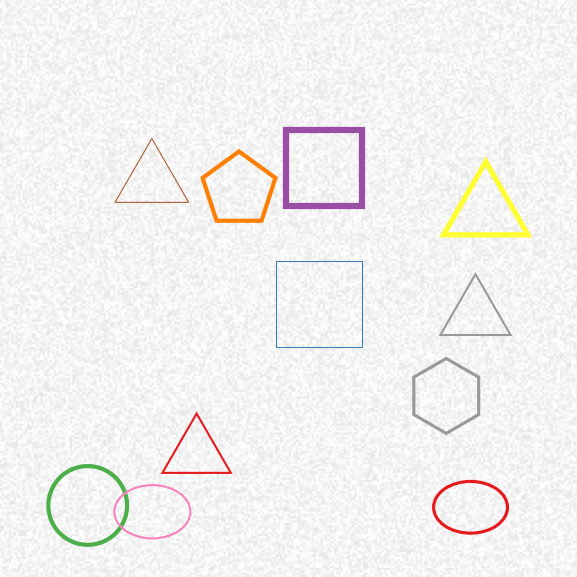[{"shape": "triangle", "thickness": 1, "radius": 0.34, "center": [0.34, 0.215]}, {"shape": "oval", "thickness": 1.5, "radius": 0.32, "center": [0.815, 0.121]}, {"shape": "square", "thickness": 0.5, "radius": 0.37, "center": [0.552, 0.473]}, {"shape": "circle", "thickness": 2, "radius": 0.34, "center": [0.152, 0.124]}, {"shape": "square", "thickness": 3, "radius": 0.33, "center": [0.561, 0.709]}, {"shape": "pentagon", "thickness": 2, "radius": 0.33, "center": [0.414, 0.671]}, {"shape": "triangle", "thickness": 2.5, "radius": 0.42, "center": [0.841, 0.635]}, {"shape": "triangle", "thickness": 0.5, "radius": 0.37, "center": [0.263, 0.686]}, {"shape": "oval", "thickness": 1, "radius": 0.33, "center": [0.264, 0.113]}, {"shape": "hexagon", "thickness": 1.5, "radius": 0.32, "center": [0.773, 0.314]}, {"shape": "triangle", "thickness": 1, "radius": 0.35, "center": [0.823, 0.454]}]